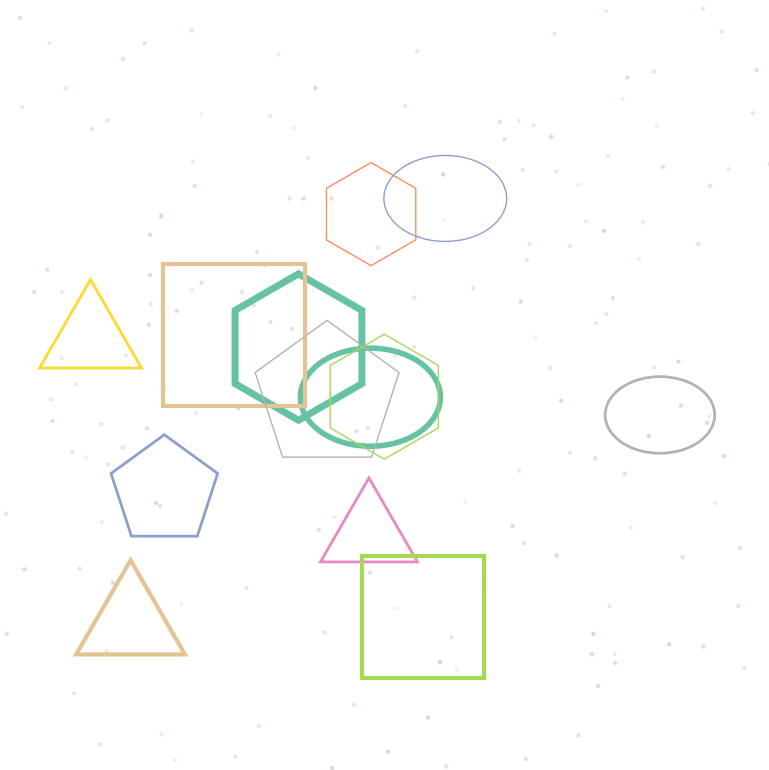[{"shape": "hexagon", "thickness": 2.5, "radius": 0.48, "center": [0.388, 0.549]}, {"shape": "oval", "thickness": 2, "radius": 0.45, "center": [0.481, 0.484]}, {"shape": "hexagon", "thickness": 0.5, "radius": 0.33, "center": [0.482, 0.722]}, {"shape": "oval", "thickness": 0.5, "radius": 0.4, "center": [0.578, 0.742]}, {"shape": "pentagon", "thickness": 1, "radius": 0.36, "center": [0.213, 0.363]}, {"shape": "triangle", "thickness": 1, "radius": 0.36, "center": [0.479, 0.307]}, {"shape": "hexagon", "thickness": 0.5, "radius": 0.41, "center": [0.499, 0.485]}, {"shape": "square", "thickness": 1.5, "radius": 0.4, "center": [0.55, 0.199]}, {"shape": "triangle", "thickness": 1, "radius": 0.38, "center": [0.118, 0.56]}, {"shape": "square", "thickness": 1.5, "radius": 0.46, "center": [0.304, 0.565]}, {"shape": "triangle", "thickness": 1.5, "radius": 0.41, "center": [0.17, 0.191]}, {"shape": "oval", "thickness": 1, "radius": 0.36, "center": [0.857, 0.461]}, {"shape": "pentagon", "thickness": 0.5, "radius": 0.49, "center": [0.425, 0.486]}]